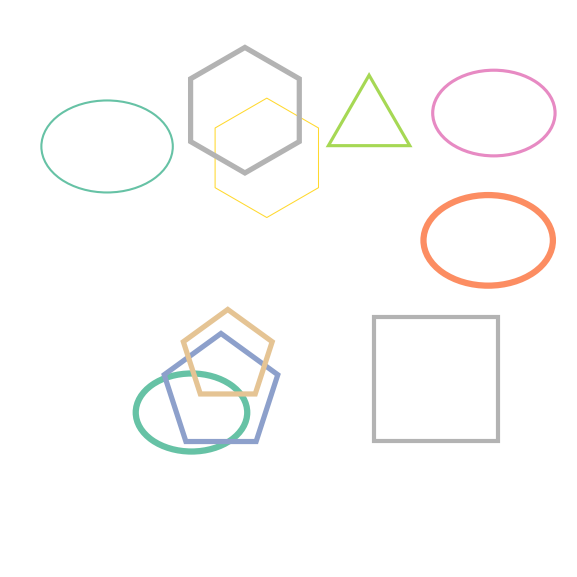[{"shape": "oval", "thickness": 3, "radius": 0.48, "center": [0.332, 0.285]}, {"shape": "oval", "thickness": 1, "radius": 0.57, "center": [0.185, 0.746]}, {"shape": "oval", "thickness": 3, "radius": 0.56, "center": [0.845, 0.583]}, {"shape": "pentagon", "thickness": 2.5, "radius": 0.52, "center": [0.383, 0.318]}, {"shape": "oval", "thickness": 1.5, "radius": 0.53, "center": [0.855, 0.803]}, {"shape": "triangle", "thickness": 1.5, "radius": 0.41, "center": [0.639, 0.788]}, {"shape": "hexagon", "thickness": 0.5, "radius": 0.52, "center": [0.462, 0.726]}, {"shape": "pentagon", "thickness": 2.5, "radius": 0.4, "center": [0.394, 0.382]}, {"shape": "square", "thickness": 2, "radius": 0.54, "center": [0.755, 0.343]}, {"shape": "hexagon", "thickness": 2.5, "radius": 0.54, "center": [0.424, 0.808]}]